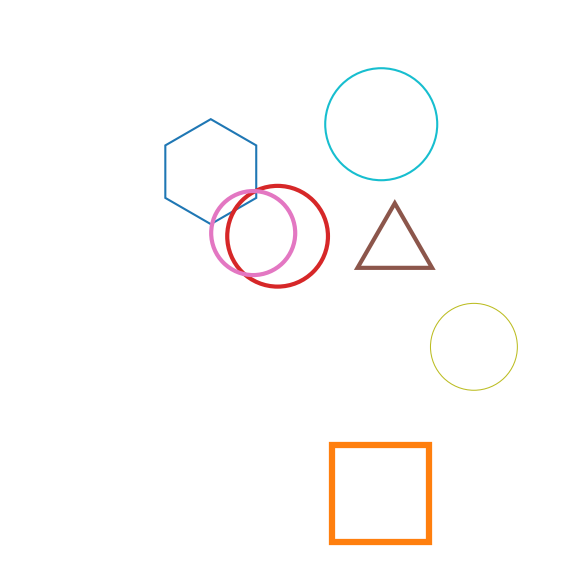[{"shape": "hexagon", "thickness": 1, "radius": 0.45, "center": [0.365, 0.702]}, {"shape": "square", "thickness": 3, "radius": 0.42, "center": [0.659, 0.145]}, {"shape": "circle", "thickness": 2, "radius": 0.44, "center": [0.481, 0.59]}, {"shape": "triangle", "thickness": 2, "radius": 0.37, "center": [0.684, 0.573]}, {"shape": "circle", "thickness": 2, "radius": 0.36, "center": [0.438, 0.596]}, {"shape": "circle", "thickness": 0.5, "radius": 0.38, "center": [0.821, 0.399]}, {"shape": "circle", "thickness": 1, "radius": 0.48, "center": [0.66, 0.784]}]